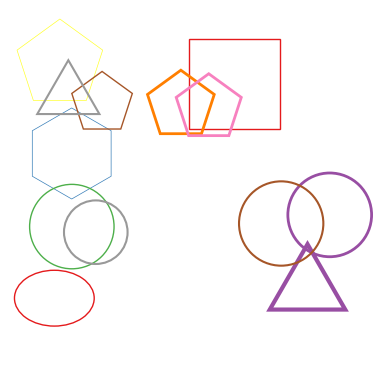[{"shape": "square", "thickness": 1, "radius": 0.59, "center": [0.609, 0.783]}, {"shape": "oval", "thickness": 1, "radius": 0.52, "center": [0.141, 0.226]}, {"shape": "hexagon", "thickness": 0.5, "radius": 0.59, "center": [0.186, 0.601]}, {"shape": "circle", "thickness": 1, "radius": 0.55, "center": [0.187, 0.411]}, {"shape": "triangle", "thickness": 3, "radius": 0.57, "center": [0.799, 0.253]}, {"shape": "circle", "thickness": 2, "radius": 0.54, "center": [0.856, 0.442]}, {"shape": "pentagon", "thickness": 2, "radius": 0.46, "center": [0.47, 0.726]}, {"shape": "pentagon", "thickness": 0.5, "radius": 0.58, "center": [0.155, 0.834]}, {"shape": "circle", "thickness": 1.5, "radius": 0.55, "center": [0.73, 0.419]}, {"shape": "pentagon", "thickness": 1, "radius": 0.41, "center": [0.265, 0.732]}, {"shape": "pentagon", "thickness": 2, "radius": 0.44, "center": [0.542, 0.72]}, {"shape": "triangle", "thickness": 1.5, "radius": 0.47, "center": [0.177, 0.75]}, {"shape": "circle", "thickness": 1.5, "radius": 0.41, "center": [0.249, 0.397]}]